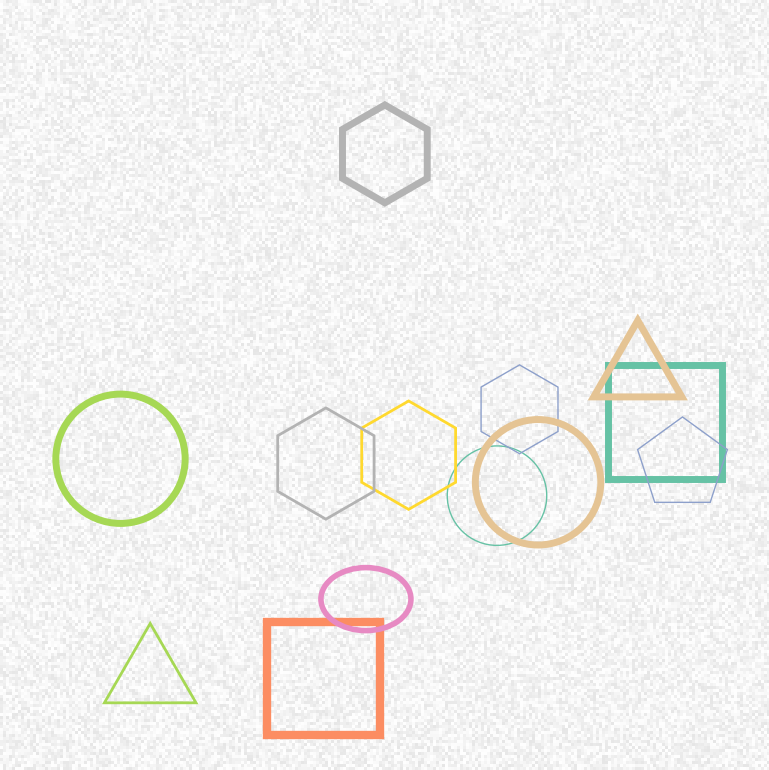[{"shape": "circle", "thickness": 0.5, "radius": 0.32, "center": [0.645, 0.356]}, {"shape": "square", "thickness": 2.5, "radius": 0.37, "center": [0.864, 0.452]}, {"shape": "square", "thickness": 3, "radius": 0.37, "center": [0.42, 0.119]}, {"shape": "hexagon", "thickness": 0.5, "radius": 0.29, "center": [0.675, 0.468]}, {"shape": "pentagon", "thickness": 0.5, "radius": 0.31, "center": [0.886, 0.397]}, {"shape": "oval", "thickness": 2, "radius": 0.29, "center": [0.475, 0.222]}, {"shape": "circle", "thickness": 2.5, "radius": 0.42, "center": [0.156, 0.404]}, {"shape": "triangle", "thickness": 1, "radius": 0.34, "center": [0.195, 0.122]}, {"shape": "hexagon", "thickness": 1, "radius": 0.35, "center": [0.531, 0.409]}, {"shape": "circle", "thickness": 2.5, "radius": 0.41, "center": [0.699, 0.374]}, {"shape": "triangle", "thickness": 2.5, "radius": 0.33, "center": [0.828, 0.518]}, {"shape": "hexagon", "thickness": 1, "radius": 0.36, "center": [0.423, 0.398]}, {"shape": "hexagon", "thickness": 2.5, "radius": 0.32, "center": [0.5, 0.8]}]